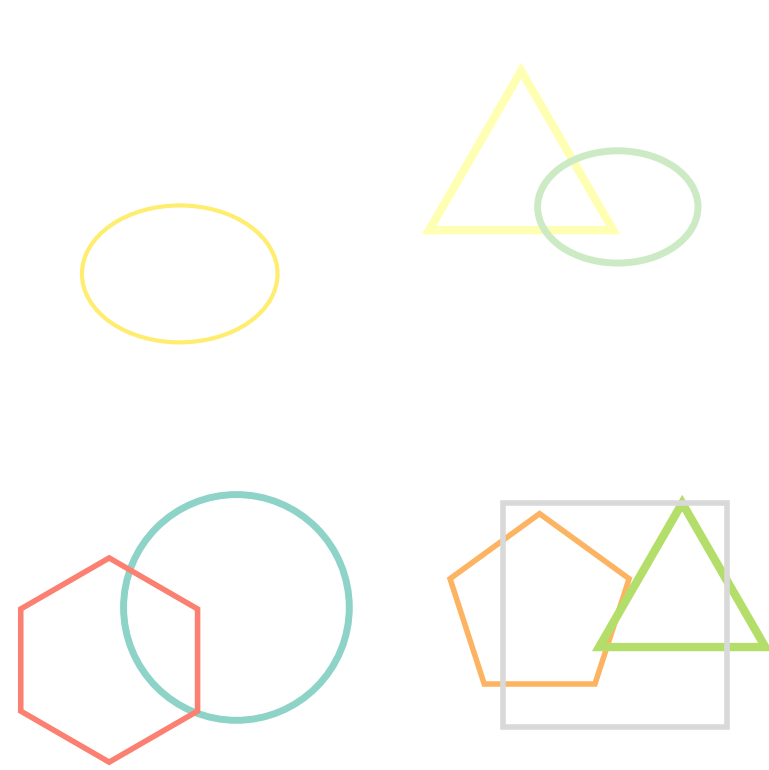[{"shape": "circle", "thickness": 2.5, "radius": 0.73, "center": [0.307, 0.211]}, {"shape": "triangle", "thickness": 3, "radius": 0.69, "center": [0.677, 0.77]}, {"shape": "hexagon", "thickness": 2, "radius": 0.66, "center": [0.142, 0.143]}, {"shape": "pentagon", "thickness": 2, "radius": 0.61, "center": [0.701, 0.211]}, {"shape": "triangle", "thickness": 3, "radius": 0.62, "center": [0.886, 0.222]}, {"shape": "square", "thickness": 2, "radius": 0.73, "center": [0.799, 0.201]}, {"shape": "oval", "thickness": 2.5, "radius": 0.52, "center": [0.802, 0.731]}, {"shape": "oval", "thickness": 1.5, "radius": 0.64, "center": [0.233, 0.644]}]